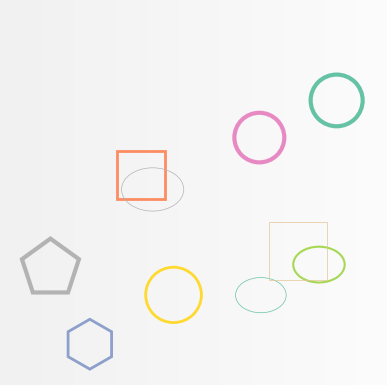[{"shape": "oval", "thickness": 0.5, "radius": 0.33, "center": [0.673, 0.233]}, {"shape": "circle", "thickness": 3, "radius": 0.34, "center": [0.869, 0.739]}, {"shape": "square", "thickness": 2, "radius": 0.31, "center": [0.365, 0.546]}, {"shape": "hexagon", "thickness": 2, "radius": 0.32, "center": [0.232, 0.106]}, {"shape": "circle", "thickness": 3, "radius": 0.32, "center": [0.669, 0.643]}, {"shape": "oval", "thickness": 1.5, "radius": 0.33, "center": [0.823, 0.313]}, {"shape": "circle", "thickness": 2, "radius": 0.36, "center": [0.448, 0.234]}, {"shape": "square", "thickness": 0.5, "radius": 0.38, "center": [0.769, 0.349]}, {"shape": "oval", "thickness": 0.5, "radius": 0.4, "center": [0.394, 0.508]}, {"shape": "pentagon", "thickness": 3, "radius": 0.39, "center": [0.13, 0.303]}]